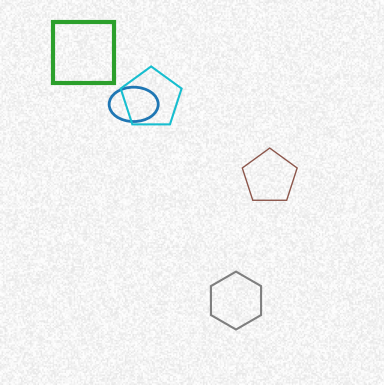[{"shape": "oval", "thickness": 2, "radius": 0.32, "center": [0.347, 0.729]}, {"shape": "square", "thickness": 3, "radius": 0.4, "center": [0.218, 0.864]}, {"shape": "pentagon", "thickness": 1, "radius": 0.37, "center": [0.701, 0.54]}, {"shape": "hexagon", "thickness": 1.5, "radius": 0.38, "center": [0.613, 0.219]}, {"shape": "pentagon", "thickness": 1.5, "radius": 0.42, "center": [0.393, 0.744]}]